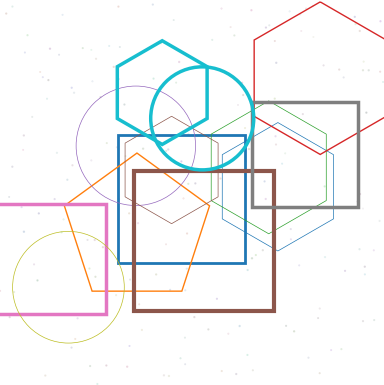[{"shape": "hexagon", "thickness": 0.5, "radius": 0.83, "center": [0.722, 0.515]}, {"shape": "square", "thickness": 2, "radius": 0.83, "center": [0.472, 0.483]}, {"shape": "pentagon", "thickness": 1, "radius": 0.99, "center": [0.356, 0.404]}, {"shape": "hexagon", "thickness": 0.5, "radius": 0.86, "center": [0.698, 0.565]}, {"shape": "hexagon", "thickness": 1, "radius": 0.99, "center": [0.832, 0.797]}, {"shape": "circle", "thickness": 0.5, "radius": 0.78, "center": [0.353, 0.621]}, {"shape": "square", "thickness": 3, "radius": 0.91, "center": [0.53, 0.374]}, {"shape": "hexagon", "thickness": 0.5, "radius": 0.7, "center": [0.446, 0.558]}, {"shape": "square", "thickness": 2.5, "radius": 0.71, "center": [0.133, 0.328]}, {"shape": "square", "thickness": 2.5, "radius": 0.69, "center": [0.793, 0.598]}, {"shape": "circle", "thickness": 0.5, "radius": 0.73, "center": [0.178, 0.254]}, {"shape": "circle", "thickness": 2.5, "radius": 0.67, "center": [0.525, 0.693]}, {"shape": "hexagon", "thickness": 2.5, "radius": 0.67, "center": [0.421, 0.759]}]